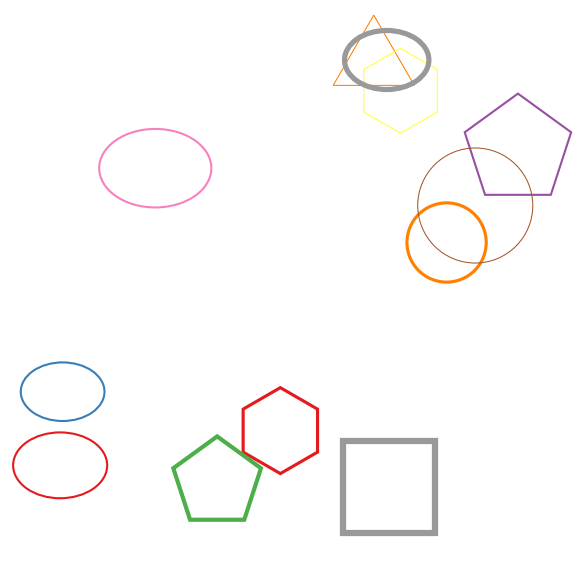[{"shape": "hexagon", "thickness": 1.5, "radius": 0.37, "center": [0.485, 0.253]}, {"shape": "oval", "thickness": 1, "radius": 0.41, "center": [0.104, 0.193]}, {"shape": "oval", "thickness": 1, "radius": 0.36, "center": [0.108, 0.321]}, {"shape": "pentagon", "thickness": 2, "radius": 0.4, "center": [0.376, 0.164]}, {"shape": "pentagon", "thickness": 1, "radius": 0.48, "center": [0.897, 0.74]}, {"shape": "triangle", "thickness": 0.5, "radius": 0.41, "center": [0.647, 0.892]}, {"shape": "circle", "thickness": 1.5, "radius": 0.34, "center": [0.773, 0.579]}, {"shape": "hexagon", "thickness": 0.5, "radius": 0.37, "center": [0.694, 0.842]}, {"shape": "circle", "thickness": 0.5, "radius": 0.5, "center": [0.823, 0.643]}, {"shape": "oval", "thickness": 1, "radius": 0.49, "center": [0.269, 0.708]}, {"shape": "square", "thickness": 3, "radius": 0.4, "center": [0.674, 0.156]}, {"shape": "oval", "thickness": 2.5, "radius": 0.37, "center": [0.67, 0.895]}]